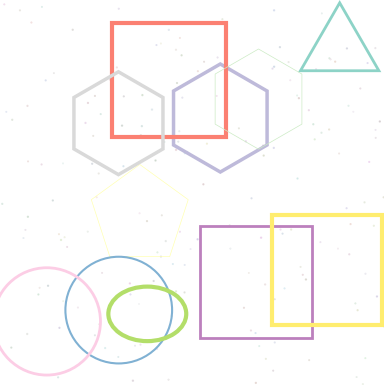[{"shape": "triangle", "thickness": 2, "radius": 0.59, "center": [0.882, 0.875]}, {"shape": "pentagon", "thickness": 0.5, "radius": 0.66, "center": [0.363, 0.441]}, {"shape": "hexagon", "thickness": 2.5, "radius": 0.7, "center": [0.572, 0.693]}, {"shape": "square", "thickness": 3, "radius": 0.74, "center": [0.438, 0.793]}, {"shape": "circle", "thickness": 1.5, "radius": 0.69, "center": [0.308, 0.195]}, {"shape": "oval", "thickness": 3, "radius": 0.51, "center": [0.383, 0.185]}, {"shape": "circle", "thickness": 2, "radius": 0.7, "center": [0.122, 0.165]}, {"shape": "hexagon", "thickness": 2.5, "radius": 0.67, "center": [0.308, 0.68]}, {"shape": "square", "thickness": 2, "radius": 0.73, "center": [0.664, 0.268]}, {"shape": "hexagon", "thickness": 0.5, "radius": 0.65, "center": [0.671, 0.743]}, {"shape": "square", "thickness": 3, "radius": 0.72, "center": [0.849, 0.298]}]